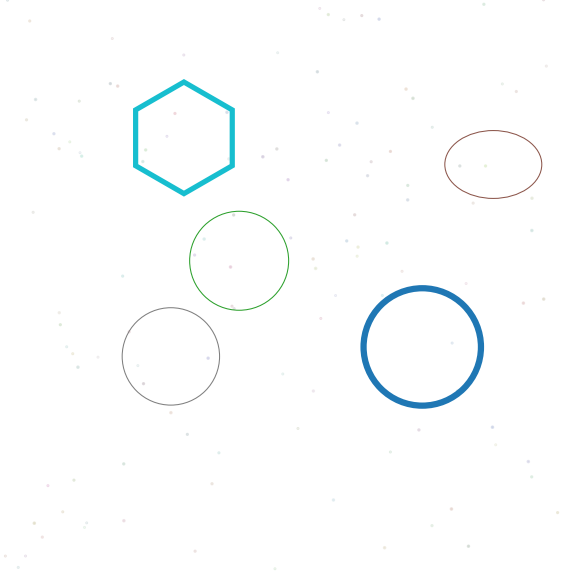[{"shape": "circle", "thickness": 3, "radius": 0.51, "center": [0.731, 0.398]}, {"shape": "circle", "thickness": 0.5, "radius": 0.43, "center": [0.414, 0.548]}, {"shape": "oval", "thickness": 0.5, "radius": 0.42, "center": [0.854, 0.714]}, {"shape": "circle", "thickness": 0.5, "radius": 0.42, "center": [0.296, 0.382]}, {"shape": "hexagon", "thickness": 2.5, "radius": 0.48, "center": [0.319, 0.76]}]